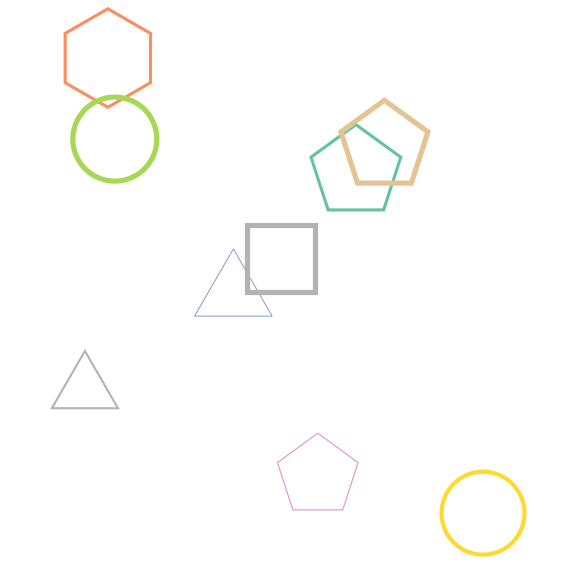[{"shape": "pentagon", "thickness": 1.5, "radius": 0.41, "center": [0.616, 0.702]}, {"shape": "hexagon", "thickness": 1.5, "radius": 0.43, "center": [0.187, 0.899]}, {"shape": "triangle", "thickness": 0.5, "radius": 0.39, "center": [0.404, 0.491]}, {"shape": "pentagon", "thickness": 0.5, "radius": 0.37, "center": [0.55, 0.176]}, {"shape": "circle", "thickness": 2.5, "radius": 0.36, "center": [0.199, 0.758]}, {"shape": "circle", "thickness": 2, "radius": 0.36, "center": [0.836, 0.111]}, {"shape": "pentagon", "thickness": 2.5, "radius": 0.4, "center": [0.666, 0.746]}, {"shape": "triangle", "thickness": 1, "radius": 0.33, "center": [0.147, 0.325]}, {"shape": "square", "thickness": 2.5, "radius": 0.29, "center": [0.486, 0.551]}]